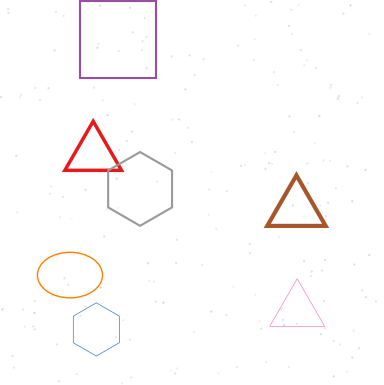[{"shape": "triangle", "thickness": 2.5, "radius": 0.42, "center": [0.242, 0.6]}, {"shape": "hexagon", "thickness": 0.5, "radius": 0.35, "center": [0.25, 0.144]}, {"shape": "square", "thickness": 1.5, "radius": 0.5, "center": [0.307, 0.898]}, {"shape": "oval", "thickness": 1, "radius": 0.42, "center": [0.182, 0.286]}, {"shape": "triangle", "thickness": 3, "radius": 0.44, "center": [0.77, 0.457]}, {"shape": "triangle", "thickness": 0.5, "radius": 0.41, "center": [0.772, 0.194]}, {"shape": "hexagon", "thickness": 1.5, "radius": 0.48, "center": [0.364, 0.509]}]